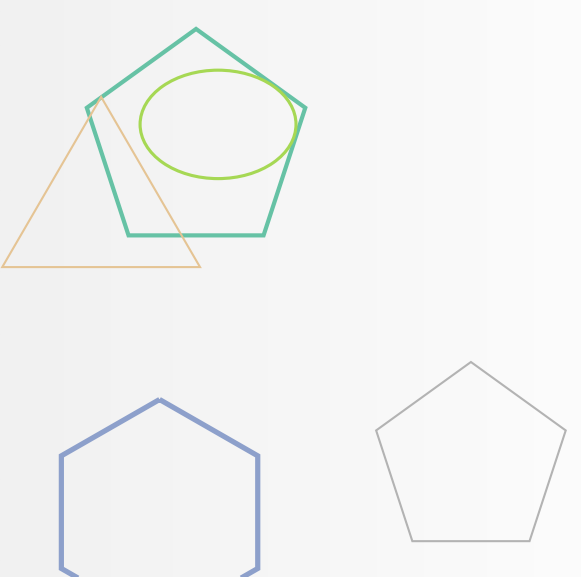[{"shape": "pentagon", "thickness": 2, "radius": 0.99, "center": [0.337, 0.751]}, {"shape": "hexagon", "thickness": 2.5, "radius": 0.98, "center": [0.274, 0.112]}, {"shape": "oval", "thickness": 1.5, "radius": 0.67, "center": [0.375, 0.784]}, {"shape": "triangle", "thickness": 1, "radius": 0.98, "center": [0.174, 0.635]}, {"shape": "pentagon", "thickness": 1, "radius": 0.86, "center": [0.81, 0.201]}]